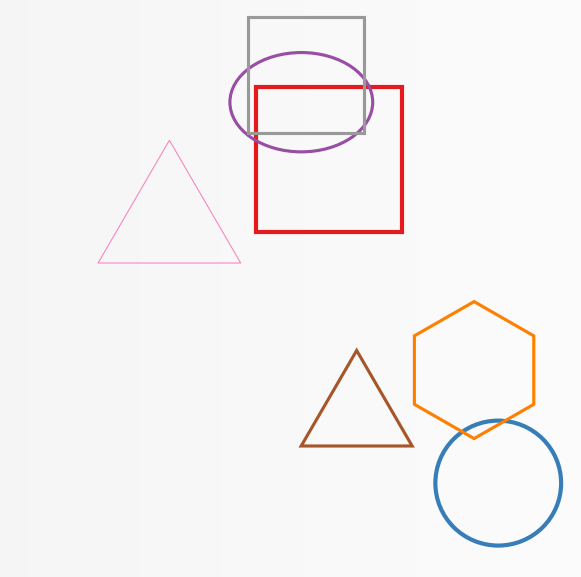[{"shape": "square", "thickness": 2, "radius": 0.63, "center": [0.567, 0.723]}, {"shape": "circle", "thickness": 2, "radius": 0.54, "center": [0.857, 0.163]}, {"shape": "oval", "thickness": 1.5, "radius": 0.61, "center": [0.518, 0.822]}, {"shape": "hexagon", "thickness": 1.5, "radius": 0.59, "center": [0.816, 0.358]}, {"shape": "triangle", "thickness": 1.5, "radius": 0.55, "center": [0.614, 0.282]}, {"shape": "triangle", "thickness": 0.5, "radius": 0.71, "center": [0.291, 0.615]}, {"shape": "square", "thickness": 1.5, "radius": 0.5, "center": [0.527, 0.869]}]